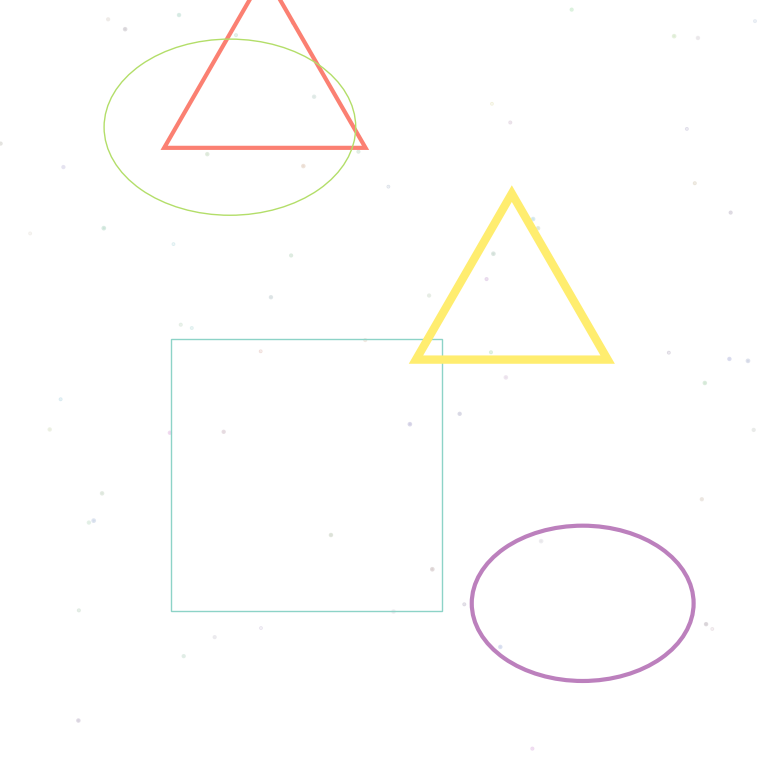[{"shape": "square", "thickness": 0.5, "radius": 0.88, "center": [0.398, 0.383]}, {"shape": "triangle", "thickness": 1.5, "radius": 0.76, "center": [0.344, 0.884]}, {"shape": "oval", "thickness": 0.5, "radius": 0.82, "center": [0.299, 0.835]}, {"shape": "oval", "thickness": 1.5, "radius": 0.72, "center": [0.757, 0.216]}, {"shape": "triangle", "thickness": 3, "radius": 0.72, "center": [0.665, 0.605]}]